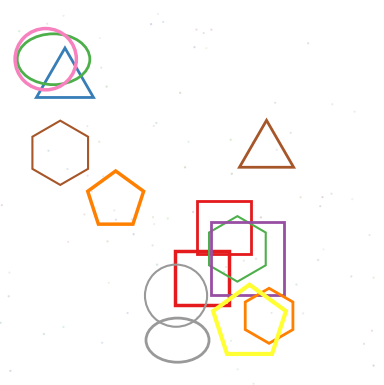[{"shape": "square", "thickness": 2, "radius": 0.35, "center": [0.581, 0.409]}, {"shape": "square", "thickness": 2.5, "radius": 0.35, "center": [0.526, 0.279]}, {"shape": "triangle", "thickness": 2, "radius": 0.43, "center": [0.169, 0.79]}, {"shape": "hexagon", "thickness": 1.5, "radius": 0.43, "center": [0.617, 0.354]}, {"shape": "oval", "thickness": 2, "radius": 0.47, "center": [0.139, 0.846]}, {"shape": "square", "thickness": 2, "radius": 0.47, "center": [0.643, 0.329]}, {"shape": "hexagon", "thickness": 2, "radius": 0.36, "center": [0.699, 0.18]}, {"shape": "pentagon", "thickness": 2.5, "radius": 0.38, "center": [0.3, 0.48]}, {"shape": "pentagon", "thickness": 3, "radius": 0.5, "center": [0.648, 0.161]}, {"shape": "hexagon", "thickness": 1.5, "radius": 0.42, "center": [0.156, 0.603]}, {"shape": "triangle", "thickness": 2, "radius": 0.41, "center": [0.692, 0.606]}, {"shape": "circle", "thickness": 2.5, "radius": 0.4, "center": [0.119, 0.846]}, {"shape": "circle", "thickness": 1.5, "radius": 0.4, "center": [0.457, 0.232]}, {"shape": "oval", "thickness": 2, "radius": 0.41, "center": [0.461, 0.116]}]